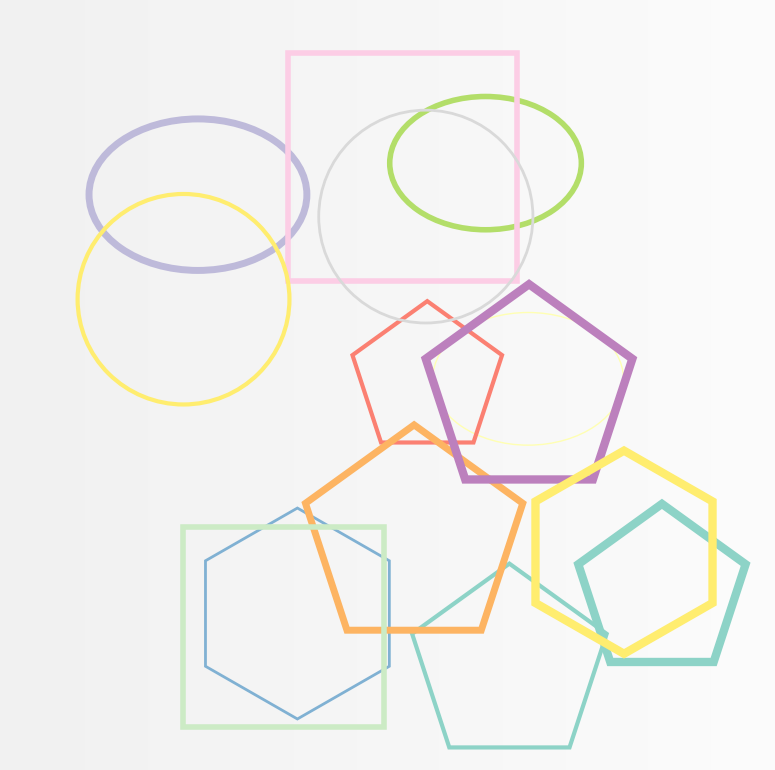[{"shape": "pentagon", "thickness": 3, "radius": 0.57, "center": [0.854, 0.232]}, {"shape": "pentagon", "thickness": 1.5, "radius": 0.66, "center": [0.657, 0.136]}, {"shape": "oval", "thickness": 0.5, "radius": 0.62, "center": [0.681, 0.508]}, {"shape": "oval", "thickness": 2.5, "radius": 0.7, "center": [0.255, 0.747]}, {"shape": "pentagon", "thickness": 1.5, "radius": 0.51, "center": [0.551, 0.507]}, {"shape": "hexagon", "thickness": 1, "radius": 0.68, "center": [0.384, 0.203]}, {"shape": "pentagon", "thickness": 2.5, "radius": 0.74, "center": [0.534, 0.301]}, {"shape": "oval", "thickness": 2, "radius": 0.62, "center": [0.626, 0.788]}, {"shape": "square", "thickness": 2, "radius": 0.74, "center": [0.52, 0.783]}, {"shape": "circle", "thickness": 1, "radius": 0.69, "center": [0.549, 0.719]}, {"shape": "pentagon", "thickness": 3, "radius": 0.7, "center": [0.683, 0.491]}, {"shape": "square", "thickness": 2, "radius": 0.65, "center": [0.366, 0.186]}, {"shape": "hexagon", "thickness": 3, "radius": 0.66, "center": [0.805, 0.283]}, {"shape": "circle", "thickness": 1.5, "radius": 0.68, "center": [0.237, 0.611]}]